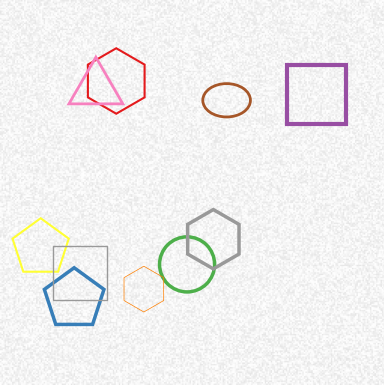[{"shape": "hexagon", "thickness": 1.5, "radius": 0.43, "center": [0.302, 0.79]}, {"shape": "pentagon", "thickness": 2.5, "radius": 0.41, "center": [0.193, 0.223]}, {"shape": "circle", "thickness": 2.5, "radius": 0.36, "center": [0.486, 0.313]}, {"shape": "square", "thickness": 3, "radius": 0.38, "center": [0.821, 0.753]}, {"shape": "hexagon", "thickness": 0.5, "radius": 0.3, "center": [0.374, 0.249]}, {"shape": "pentagon", "thickness": 1.5, "radius": 0.38, "center": [0.106, 0.356]}, {"shape": "oval", "thickness": 2, "radius": 0.31, "center": [0.589, 0.74]}, {"shape": "triangle", "thickness": 2, "radius": 0.4, "center": [0.249, 0.771]}, {"shape": "hexagon", "thickness": 2.5, "radius": 0.39, "center": [0.554, 0.379]}, {"shape": "square", "thickness": 1, "radius": 0.35, "center": [0.208, 0.291]}]